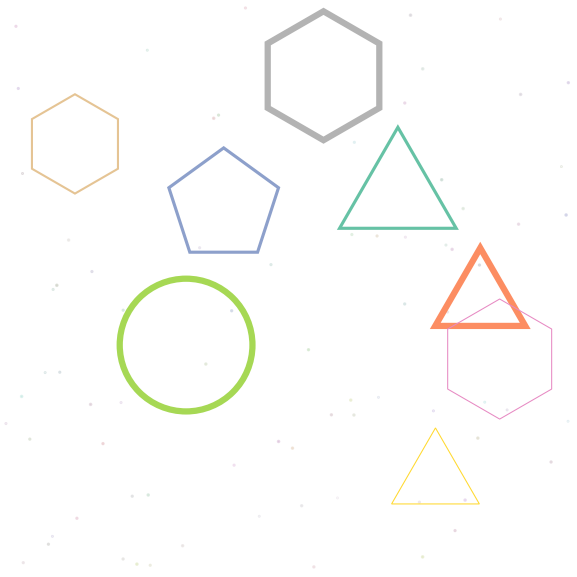[{"shape": "triangle", "thickness": 1.5, "radius": 0.58, "center": [0.689, 0.662]}, {"shape": "triangle", "thickness": 3, "radius": 0.45, "center": [0.832, 0.48]}, {"shape": "pentagon", "thickness": 1.5, "radius": 0.5, "center": [0.387, 0.643]}, {"shape": "hexagon", "thickness": 0.5, "radius": 0.52, "center": [0.865, 0.377]}, {"shape": "circle", "thickness": 3, "radius": 0.57, "center": [0.322, 0.402]}, {"shape": "triangle", "thickness": 0.5, "radius": 0.44, "center": [0.754, 0.17]}, {"shape": "hexagon", "thickness": 1, "radius": 0.43, "center": [0.13, 0.75]}, {"shape": "hexagon", "thickness": 3, "radius": 0.56, "center": [0.56, 0.868]}]